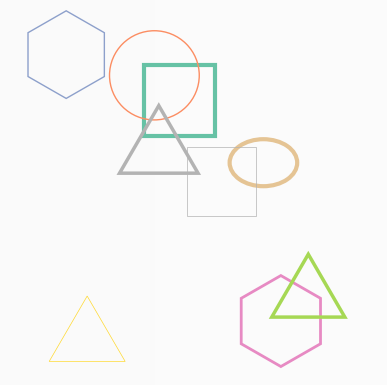[{"shape": "square", "thickness": 3, "radius": 0.46, "center": [0.463, 0.739]}, {"shape": "circle", "thickness": 1, "radius": 0.58, "center": [0.398, 0.804]}, {"shape": "hexagon", "thickness": 1, "radius": 0.57, "center": [0.171, 0.858]}, {"shape": "hexagon", "thickness": 2, "radius": 0.59, "center": [0.725, 0.166]}, {"shape": "triangle", "thickness": 2.5, "radius": 0.54, "center": [0.796, 0.231]}, {"shape": "triangle", "thickness": 0.5, "radius": 0.57, "center": [0.225, 0.118]}, {"shape": "oval", "thickness": 3, "radius": 0.44, "center": [0.68, 0.577]}, {"shape": "square", "thickness": 0.5, "radius": 0.45, "center": [0.572, 0.528]}, {"shape": "triangle", "thickness": 2.5, "radius": 0.58, "center": [0.41, 0.609]}]